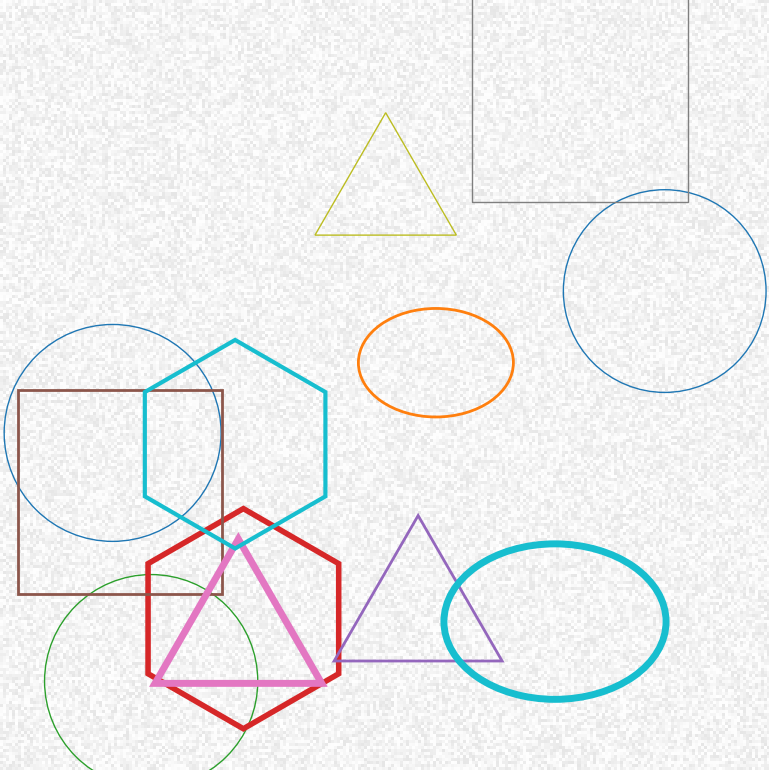[{"shape": "circle", "thickness": 0.5, "radius": 0.66, "center": [0.863, 0.622]}, {"shape": "circle", "thickness": 0.5, "radius": 0.7, "center": [0.146, 0.438]}, {"shape": "oval", "thickness": 1, "radius": 0.5, "center": [0.566, 0.529]}, {"shape": "circle", "thickness": 0.5, "radius": 0.69, "center": [0.196, 0.115]}, {"shape": "hexagon", "thickness": 2, "radius": 0.71, "center": [0.316, 0.197]}, {"shape": "triangle", "thickness": 1, "radius": 0.63, "center": [0.543, 0.205]}, {"shape": "square", "thickness": 1, "radius": 0.66, "center": [0.156, 0.361]}, {"shape": "triangle", "thickness": 2.5, "radius": 0.62, "center": [0.31, 0.175]}, {"shape": "square", "thickness": 0.5, "radius": 0.7, "center": [0.753, 0.878]}, {"shape": "triangle", "thickness": 0.5, "radius": 0.53, "center": [0.501, 0.748]}, {"shape": "hexagon", "thickness": 1.5, "radius": 0.68, "center": [0.305, 0.423]}, {"shape": "oval", "thickness": 2.5, "radius": 0.72, "center": [0.721, 0.193]}]